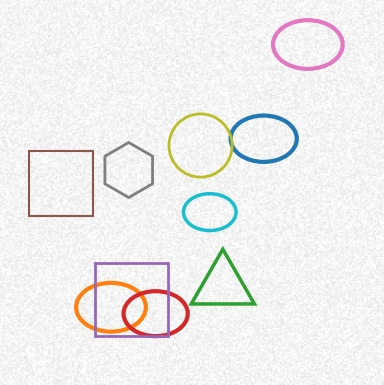[{"shape": "oval", "thickness": 3, "radius": 0.43, "center": [0.685, 0.64]}, {"shape": "oval", "thickness": 3, "radius": 0.45, "center": [0.288, 0.202]}, {"shape": "triangle", "thickness": 2.5, "radius": 0.47, "center": [0.579, 0.258]}, {"shape": "oval", "thickness": 3, "radius": 0.42, "center": [0.404, 0.185]}, {"shape": "square", "thickness": 2, "radius": 0.47, "center": [0.341, 0.222]}, {"shape": "square", "thickness": 1.5, "radius": 0.42, "center": [0.159, 0.523]}, {"shape": "oval", "thickness": 3, "radius": 0.45, "center": [0.8, 0.884]}, {"shape": "hexagon", "thickness": 2, "radius": 0.36, "center": [0.334, 0.558]}, {"shape": "circle", "thickness": 2, "radius": 0.41, "center": [0.521, 0.622]}, {"shape": "oval", "thickness": 2.5, "radius": 0.34, "center": [0.545, 0.449]}]